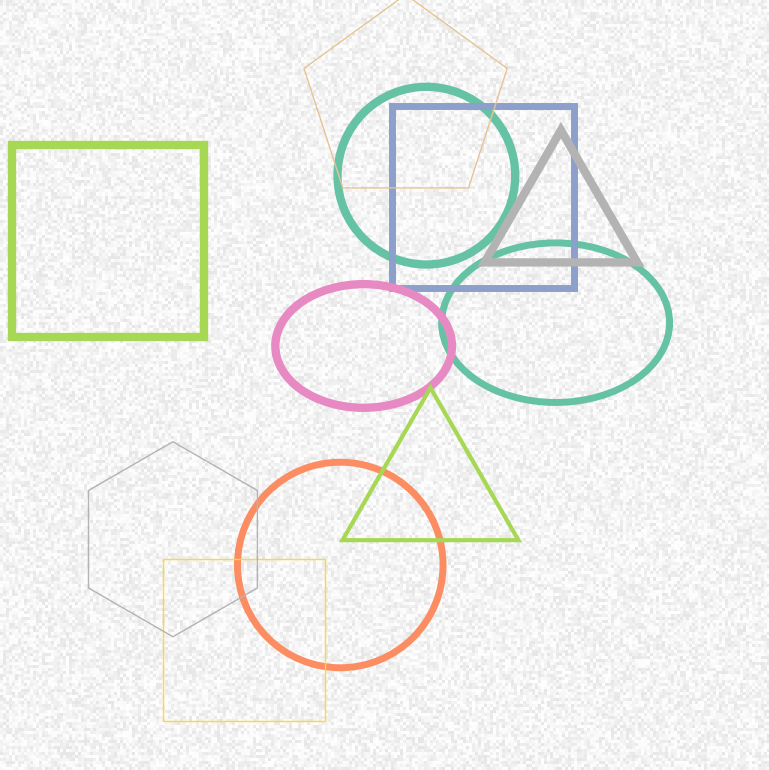[{"shape": "circle", "thickness": 3, "radius": 0.58, "center": [0.554, 0.772]}, {"shape": "oval", "thickness": 2.5, "radius": 0.74, "center": [0.722, 0.581]}, {"shape": "circle", "thickness": 2.5, "radius": 0.67, "center": [0.442, 0.266]}, {"shape": "square", "thickness": 2.5, "radius": 0.59, "center": [0.627, 0.744]}, {"shape": "oval", "thickness": 3, "radius": 0.57, "center": [0.472, 0.551]}, {"shape": "square", "thickness": 3, "radius": 0.62, "center": [0.14, 0.687]}, {"shape": "triangle", "thickness": 1.5, "radius": 0.66, "center": [0.559, 0.364]}, {"shape": "square", "thickness": 0.5, "radius": 0.52, "center": [0.317, 0.169]}, {"shape": "pentagon", "thickness": 0.5, "radius": 0.69, "center": [0.527, 0.868]}, {"shape": "hexagon", "thickness": 0.5, "radius": 0.63, "center": [0.225, 0.3]}, {"shape": "triangle", "thickness": 3, "radius": 0.57, "center": [0.728, 0.716]}]